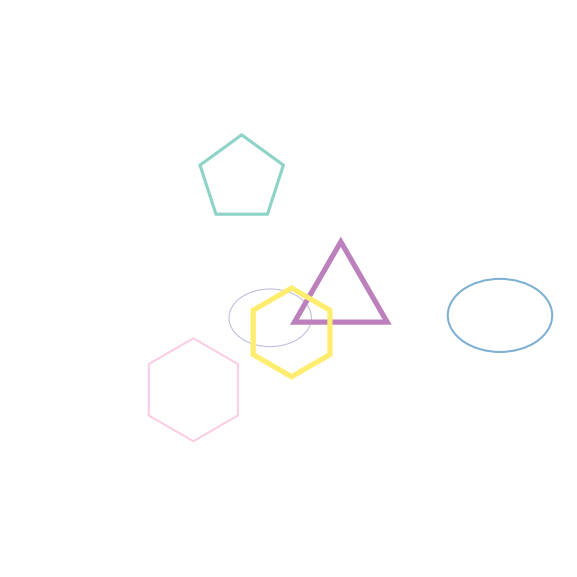[{"shape": "pentagon", "thickness": 1.5, "radius": 0.38, "center": [0.419, 0.69]}, {"shape": "oval", "thickness": 0.5, "radius": 0.36, "center": [0.468, 0.449]}, {"shape": "oval", "thickness": 1, "radius": 0.45, "center": [0.866, 0.453]}, {"shape": "hexagon", "thickness": 1, "radius": 0.45, "center": [0.335, 0.324]}, {"shape": "triangle", "thickness": 2.5, "radius": 0.46, "center": [0.59, 0.488]}, {"shape": "hexagon", "thickness": 2.5, "radius": 0.38, "center": [0.505, 0.424]}]